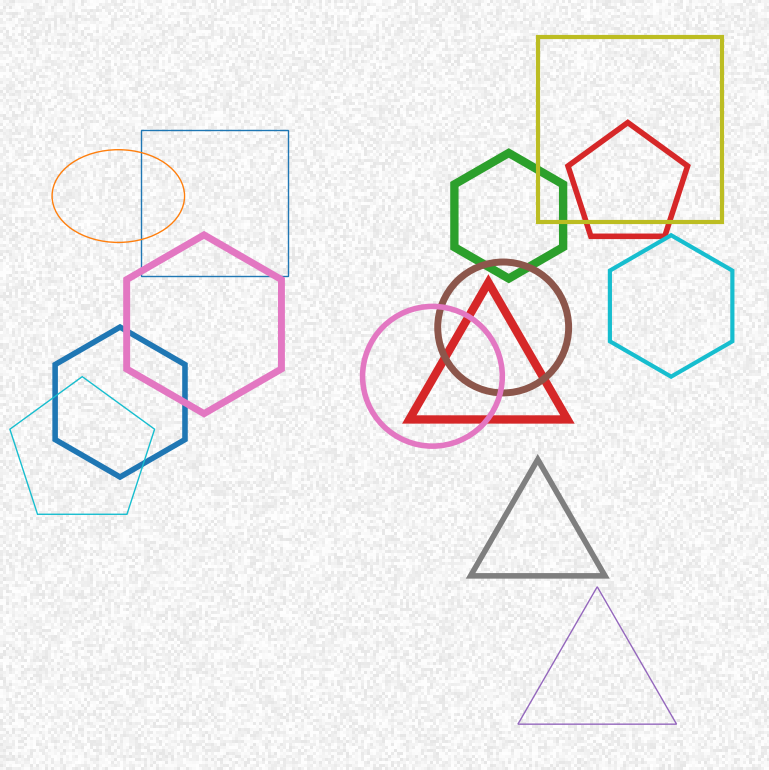[{"shape": "square", "thickness": 0.5, "radius": 0.48, "center": [0.278, 0.736]}, {"shape": "hexagon", "thickness": 2, "radius": 0.49, "center": [0.156, 0.478]}, {"shape": "oval", "thickness": 0.5, "radius": 0.43, "center": [0.154, 0.745]}, {"shape": "hexagon", "thickness": 3, "radius": 0.41, "center": [0.661, 0.72]}, {"shape": "triangle", "thickness": 3, "radius": 0.59, "center": [0.634, 0.515]}, {"shape": "pentagon", "thickness": 2, "radius": 0.41, "center": [0.815, 0.759]}, {"shape": "triangle", "thickness": 0.5, "radius": 0.59, "center": [0.776, 0.119]}, {"shape": "circle", "thickness": 2.5, "radius": 0.43, "center": [0.653, 0.575]}, {"shape": "circle", "thickness": 2, "radius": 0.45, "center": [0.562, 0.511]}, {"shape": "hexagon", "thickness": 2.5, "radius": 0.58, "center": [0.265, 0.579]}, {"shape": "triangle", "thickness": 2, "radius": 0.5, "center": [0.698, 0.303]}, {"shape": "square", "thickness": 1.5, "radius": 0.6, "center": [0.818, 0.831]}, {"shape": "pentagon", "thickness": 0.5, "radius": 0.49, "center": [0.107, 0.412]}, {"shape": "hexagon", "thickness": 1.5, "radius": 0.46, "center": [0.872, 0.603]}]